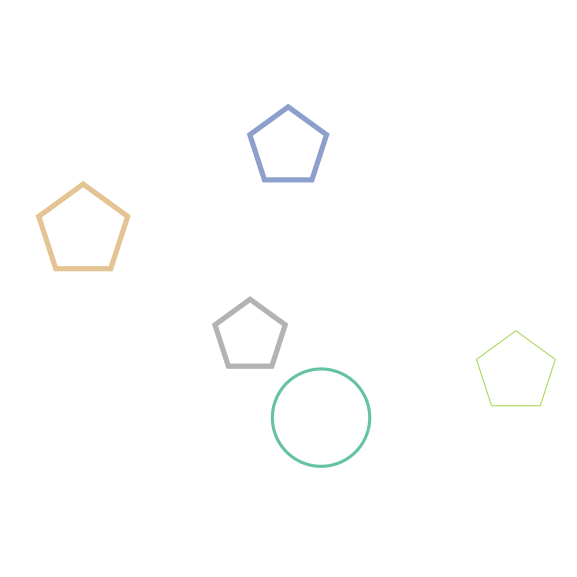[{"shape": "circle", "thickness": 1.5, "radius": 0.42, "center": [0.556, 0.276]}, {"shape": "pentagon", "thickness": 2.5, "radius": 0.35, "center": [0.499, 0.744]}, {"shape": "pentagon", "thickness": 0.5, "radius": 0.36, "center": [0.893, 0.355]}, {"shape": "pentagon", "thickness": 2.5, "radius": 0.4, "center": [0.144, 0.599]}, {"shape": "pentagon", "thickness": 2.5, "radius": 0.32, "center": [0.433, 0.417]}]